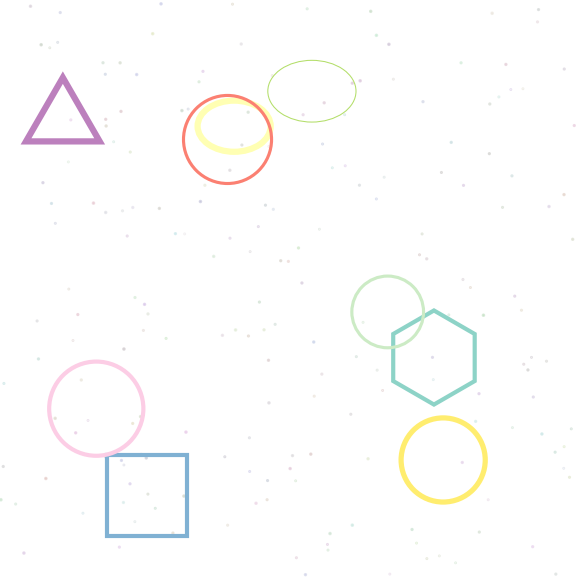[{"shape": "hexagon", "thickness": 2, "radius": 0.41, "center": [0.751, 0.38]}, {"shape": "oval", "thickness": 3, "radius": 0.32, "center": [0.405, 0.781]}, {"shape": "circle", "thickness": 1.5, "radius": 0.38, "center": [0.394, 0.758]}, {"shape": "square", "thickness": 2, "radius": 0.35, "center": [0.254, 0.141]}, {"shape": "oval", "thickness": 0.5, "radius": 0.38, "center": [0.54, 0.841]}, {"shape": "circle", "thickness": 2, "radius": 0.41, "center": [0.167, 0.291]}, {"shape": "triangle", "thickness": 3, "radius": 0.37, "center": [0.109, 0.791]}, {"shape": "circle", "thickness": 1.5, "radius": 0.31, "center": [0.671, 0.459]}, {"shape": "circle", "thickness": 2.5, "radius": 0.36, "center": [0.767, 0.203]}]